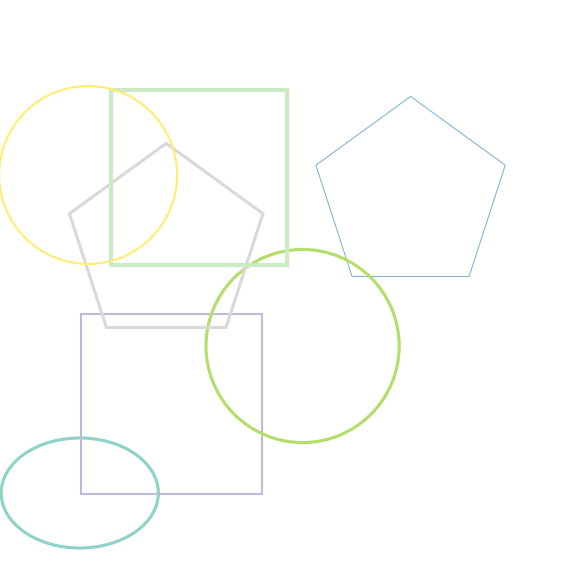[{"shape": "oval", "thickness": 1.5, "radius": 0.68, "center": [0.138, 0.145]}, {"shape": "square", "thickness": 1, "radius": 0.78, "center": [0.297, 0.3]}, {"shape": "pentagon", "thickness": 0.5, "radius": 0.86, "center": [0.711, 0.66]}, {"shape": "circle", "thickness": 1.5, "radius": 0.84, "center": [0.524, 0.4]}, {"shape": "pentagon", "thickness": 1.5, "radius": 0.88, "center": [0.288, 0.575]}, {"shape": "square", "thickness": 2, "radius": 0.76, "center": [0.345, 0.692]}, {"shape": "circle", "thickness": 1, "radius": 0.77, "center": [0.153, 0.696]}]